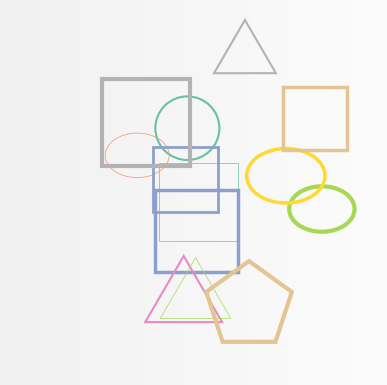[{"shape": "circle", "thickness": 1.5, "radius": 0.41, "center": [0.484, 0.667]}, {"shape": "square", "thickness": 0.5, "radius": 0.51, "center": [0.512, 0.475]}, {"shape": "oval", "thickness": 0.5, "radius": 0.41, "center": [0.354, 0.596]}, {"shape": "square", "thickness": 2.5, "radius": 0.53, "center": [0.507, 0.401]}, {"shape": "square", "thickness": 2, "radius": 0.42, "center": [0.478, 0.533]}, {"shape": "triangle", "thickness": 1.5, "radius": 0.57, "center": [0.474, 0.221]}, {"shape": "triangle", "thickness": 0.5, "radius": 0.53, "center": [0.505, 0.225]}, {"shape": "oval", "thickness": 3, "radius": 0.42, "center": [0.831, 0.457]}, {"shape": "oval", "thickness": 2.5, "radius": 0.51, "center": [0.738, 0.543]}, {"shape": "pentagon", "thickness": 3, "radius": 0.58, "center": [0.643, 0.206]}, {"shape": "square", "thickness": 2.5, "radius": 0.41, "center": [0.813, 0.692]}, {"shape": "square", "thickness": 3, "radius": 0.57, "center": [0.378, 0.682]}, {"shape": "triangle", "thickness": 1.5, "radius": 0.46, "center": [0.632, 0.856]}]